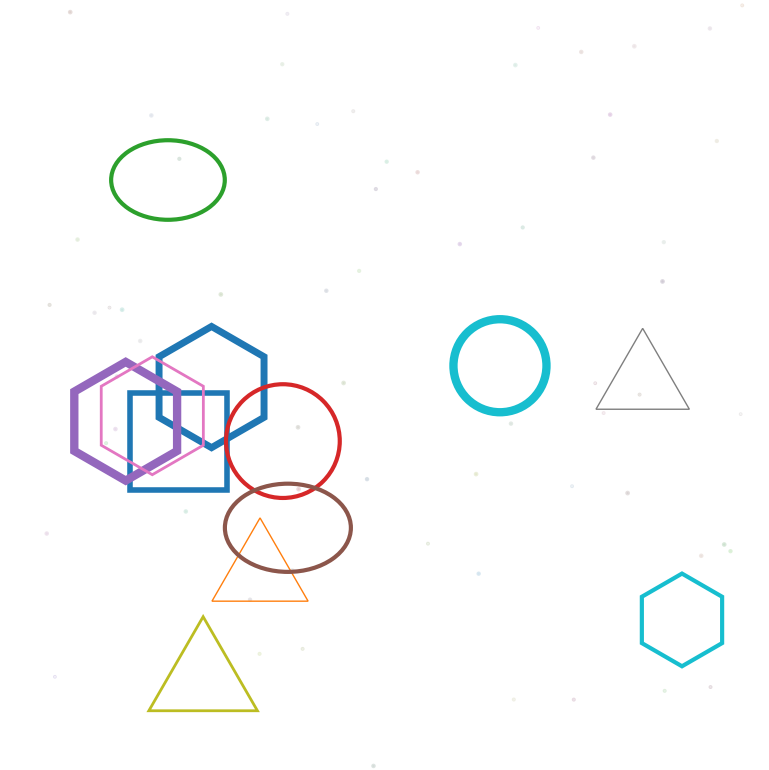[{"shape": "hexagon", "thickness": 2.5, "radius": 0.39, "center": [0.275, 0.497]}, {"shape": "square", "thickness": 2, "radius": 0.32, "center": [0.232, 0.426]}, {"shape": "triangle", "thickness": 0.5, "radius": 0.36, "center": [0.338, 0.255]}, {"shape": "oval", "thickness": 1.5, "radius": 0.37, "center": [0.218, 0.766]}, {"shape": "circle", "thickness": 1.5, "radius": 0.37, "center": [0.367, 0.427]}, {"shape": "hexagon", "thickness": 3, "radius": 0.39, "center": [0.163, 0.453]}, {"shape": "oval", "thickness": 1.5, "radius": 0.41, "center": [0.374, 0.315]}, {"shape": "hexagon", "thickness": 1, "radius": 0.38, "center": [0.198, 0.46]}, {"shape": "triangle", "thickness": 0.5, "radius": 0.35, "center": [0.835, 0.504]}, {"shape": "triangle", "thickness": 1, "radius": 0.41, "center": [0.264, 0.118]}, {"shape": "circle", "thickness": 3, "radius": 0.3, "center": [0.649, 0.525]}, {"shape": "hexagon", "thickness": 1.5, "radius": 0.3, "center": [0.886, 0.195]}]